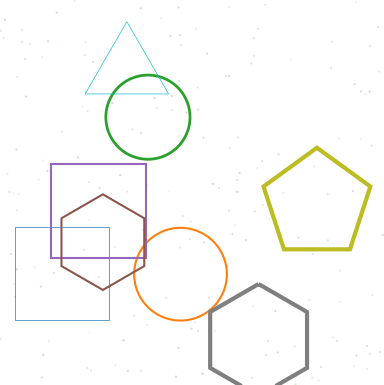[{"shape": "square", "thickness": 0.5, "radius": 0.61, "center": [0.161, 0.29]}, {"shape": "circle", "thickness": 1.5, "radius": 0.6, "center": [0.469, 0.288]}, {"shape": "circle", "thickness": 2, "radius": 0.55, "center": [0.384, 0.696]}, {"shape": "square", "thickness": 1.5, "radius": 0.61, "center": [0.256, 0.451]}, {"shape": "hexagon", "thickness": 1.5, "radius": 0.62, "center": [0.267, 0.371]}, {"shape": "hexagon", "thickness": 3, "radius": 0.73, "center": [0.672, 0.117]}, {"shape": "pentagon", "thickness": 3, "radius": 0.73, "center": [0.823, 0.47]}, {"shape": "triangle", "thickness": 0.5, "radius": 0.63, "center": [0.33, 0.819]}]